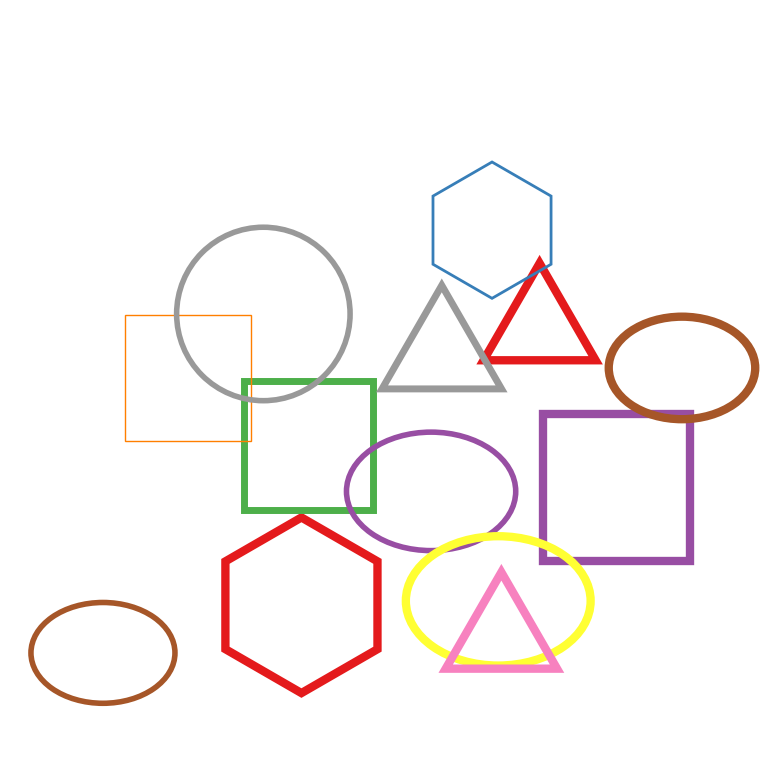[{"shape": "triangle", "thickness": 3, "radius": 0.42, "center": [0.701, 0.574]}, {"shape": "hexagon", "thickness": 3, "radius": 0.57, "center": [0.391, 0.214]}, {"shape": "hexagon", "thickness": 1, "radius": 0.44, "center": [0.639, 0.701]}, {"shape": "square", "thickness": 2.5, "radius": 0.42, "center": [0.4, 0.421]}, {"shape": "square", "thickness": 3, "radius": 0.48, "center": [0.801, 0.367]}, {"shape": "oval", "thickness": 2, "radius": 0.55, "center": [0.56, 0.362]}, {"shape": "square", "thickness": 0.5, "radius": 0.41, "center": [0.244, 0.509]}, {"shape": "oval", "thickness": 3, "radius": 0.6, "center": [0.647, 0.22]}, {"shape": "oval", "thickness": 2, "radius": 0.47, "center": [0.134, 0.152]}, {"shape": "oval", "thickness": 3, "radius": 0.48, "center": [0.886, 0.522]}, {"shape": "triangle", "thickness": 3, "radius": 0.42, "center": [0.651, 0.173]}, {"shape": "circle", "thickness": 2, "radius": 0.56, "center": [0.342, 0.592]}, {"shape": "triangle", "thickness": 2.5, "radius": 0.45, "center": [0.574, 0.54]}]